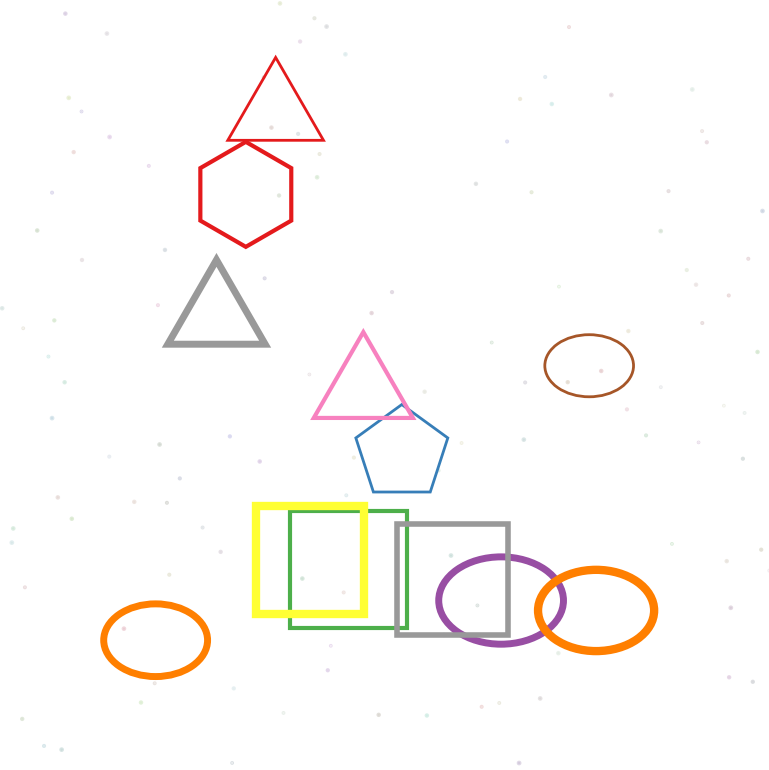[{"shape": "hexagon", "thickness": 1.5, "radius": 0.34, "center": [0.319, 0.748]}, {"shape": "triangle", "thickness": 1, "radius": 0.36, "center": [0.358, 0.854]}, {"shape": "pentagon", "thickness": 1, "radius": 0.31, "center": [0.522, 0.412]}, {"shape": "square", "thickness": 1.5, "radius": 0.38, "center": [0.453, 0.26]}, {"shape": "oval", "thickness": 2.5, "radius": 0.41, "center": [0.651, 0.22]}, {"shape": "oval", "thickness": 3, "radius": 0.38, "center": [0.774, 0.207]}, {"shape": "oval", "thickness": 2.5, "radius": 0.34, "center": [0.202, 0.169]}, {"shape": "square", "thickness": 3, "radius": 0.35, "center": [0.403, 0.273]}, {"shape": "oval", "thickness": 1, "radius": 0.29, "center": [0.765, 0.525]}, {"shape": "triangle", "thickness": 1.5, "radius": 0.37, "center": [0.472, 0.494]}, {"shape": "triangle", "thickness": 2.5, "radius": 0.36, "center": [0.281, 0.589]}, {"shape": "square", "thickness": 2, "radius": 0.36, "center": [0.588, 0.248]}]